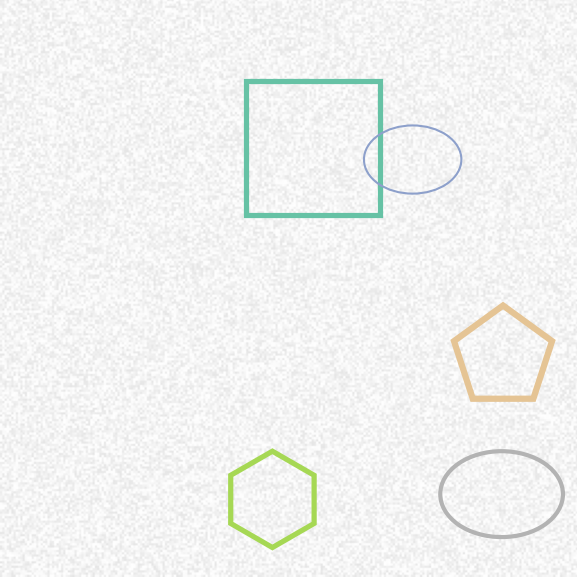[{"shape": "square", "thickness": 2.5, "radius": 0.58, "center": [0.542, 0.744]}, {"shape": "oval", "thickness": 1, "radius": 0.42, "center": [0.715, 0.723]}, {"shape": "hexagon", "thickness": 2.5, "radius": 0.42, "center": [0.472, 0.134]}, {"shape": "pentagon", "thickness": 3, "radius": 0.45, "center": [0.871, 0.381]}, {"shape": "oval", "thickness": 2, "radius": 0.53, "center": [0.869, 0.143]}]